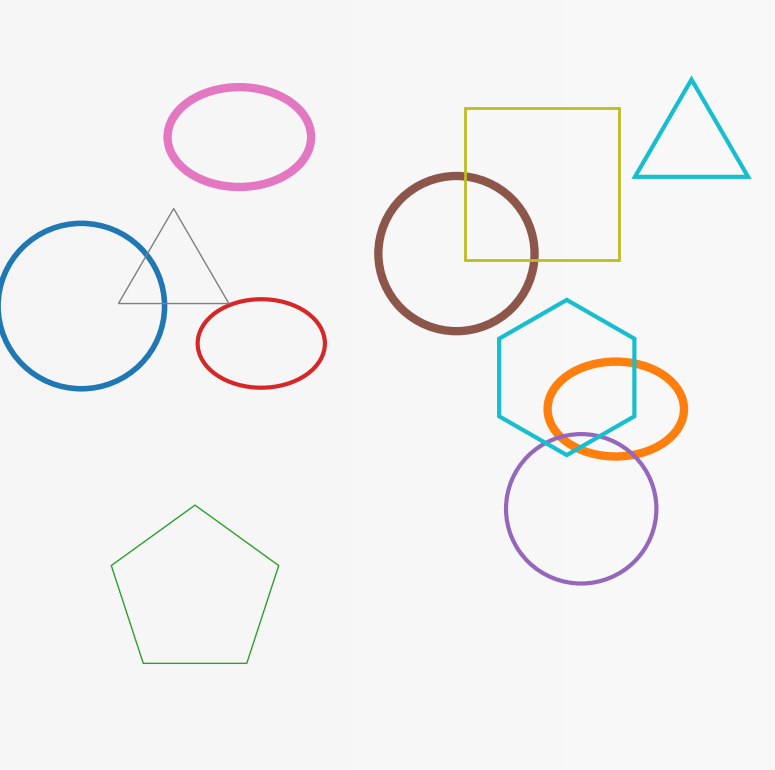[{"shape": "circle", "thickness": 2, "radius": 0.54, "center": [0.105, 0.603]}, {"shape": "oval", "thickness": 3, "radius": 0.44, "center": [0.795, 0.469]}, {"shape": "pentagon", "thickness": 0.5, "radius": 0.57, "center": [0.252, 0.23]}, {"shape": "oval", "thickness": 1.5, "radius": 0.41, "center": [0.337, 0.554]}, {"shape": "circle", "thickness": 1.5, "radius": 0.49, "center": [0.75, 0.339]}, {"shape": "circle", "thickness": 3, "radius": 0.5, "center": [0.589, 0.671]}, {"shape": "oval", "thickness": 3, "radius": 0.46, "center": [0.309, 0.822]}, {"shape": "triangle", "thickness": 0.5, "radius": 0.41, "center": [0.224, 0.647]}, {"shape": "square", "thickness": 1, "radius": 0.49, "center": [0.7, 0.761]}, {"shape": "triangle", "thickness": 1.5, "radius": 0.42, "center": [0.892, 0.812]}, {"shape": "hexagon", "thickness": 1.5, "radius": 0.5, "center": [0.731, 0.51]}]